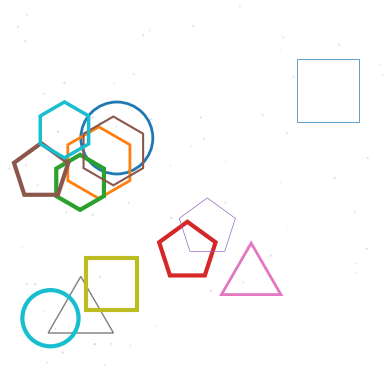[{"shape": "circle", "thickness": 2, "radius": 0.47, "center": [0.303, 0.642]}, {"shape": "square", "thickness": 0.5, "radius": 0.41, "center": [0.852, 0.764]}, {"shape": "hexagon", "thickness": 2, "radius": 0.47, "center": [0.257, 0.577]}, {"shape": "hexagon", "thickness": 3, "radius": 0.36, "center": [0.208, 0.526]}, {"shape": "pentagon", "thickness": 3, "radius": 0.39, "center": [0.487, 0.347]}, {"shape": "pentagon", "thickness": 0.5, "radius": 0.38, "center": [0.539, 0.409]}, {"shape": "hexagon", "thickness": 1.5, "radius": 0.45, "center": [0.294, 0.608]}, {"shape": "pentagon", "thickness": 3, "radius": 0.37, "center": [0.107, 0.554]}, {"shape": "triangle", "thickness": 2, "radius": 0.45, "center": [0.652, 0.279]}, {"shape": "triangle", "thickness": 1, "radius": 0.49, "center": [0.21, 0.184]}, {"shape": "square", "thickness": 3, "radius": 0.34, "center": [0.289, 0.262]}, {"shape": "circle", "thickness": 3, "radius": 0.36, "center": [0.131, 0.173]}, {"shape": "hexagon", "thickness": 2.5, "radius": 0.36, "center": [0.167, 0.663]}]